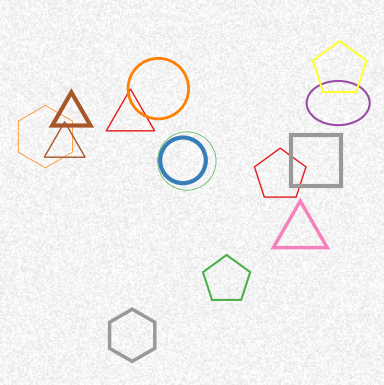[{"shape": "triangle", "thickness": 1, "radius": 0.36, "center": [0.339, 0.696]}, {"shape": "pentagon", "thickness": 1, "radius": 0.35, "center": [0.728, 0.545]}, {"shape": "circle", "thickness": 3, "radius": 0.3, "center": [0.475, 0.584]}, {"shape": "circle", "thickness": 0.5, "radius": 0.38, "center": [0.485, 0.582]}, {"shape": "pentagon", "thickness": 1.5, "radius": 0.32, "center": [0.589, 0.273]}, {"shape": "oval", "thickness": 1.5, "radius": 0.41, "center": [0.878, 0.732]}, {"shape": "hexagon", "thickness": 0.5, "radius": 0.41, "center": [0.118, 0.645]}, {"shape": "circle", "thickness": 2, "radius": 0.39, "center": [0.411, 0.77]}, {"shape": "pentagon", "thickness": 1.5, "radius": 0.37, "center": [0.882, 0.82]}, {"shape": "triangle", "thickness": 3, "radius": 0.29, "center": [0.185, 0.703]}, {"shape": "triangle", "thickness": 1, "radius": 0.31, "center": [0.168, 0.622]}, {"shape": "triangle", "thickness": 2.5, "radius": 0.4, "center": [0.78, 0.397]}, {"shape": "hexagon", "thickness": 2.5, "radius": 0.34, "center": [0.343, 0.129]}, {"shape": "square", "thickness": 3, "radius": 0.33, "center": [0.821, 0.583]}]